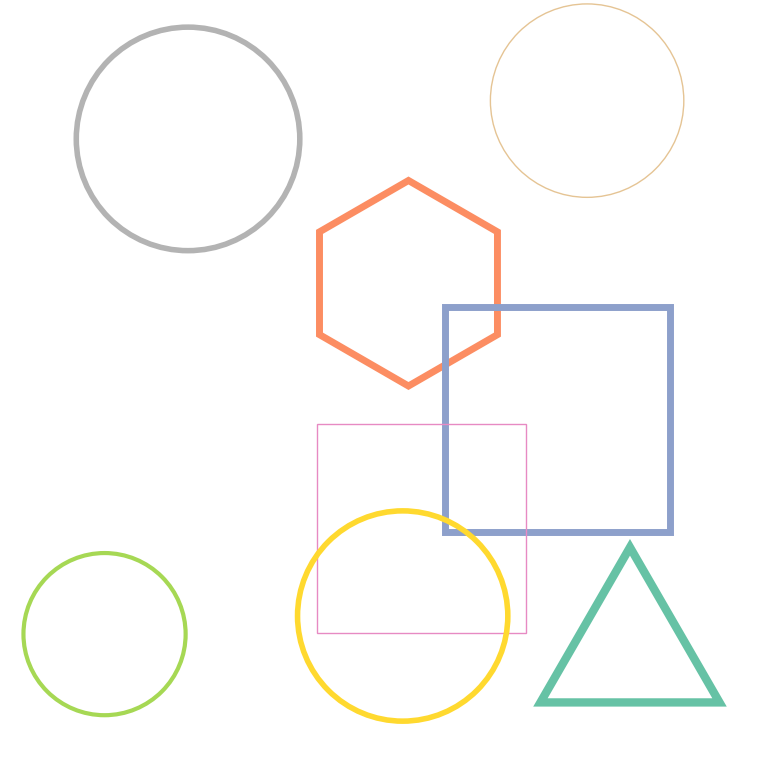[{"shape": "triangle", "thickness": 3, "radius": 0.67, "center": [0.818, 0.155]}, {"shape": "hexagon", "thickness": 2.5, "radius": 0.67, "center": [0.53, 0.632]}, {"shape": "square", "thickness": 2.5, "radius": 0.73, "center": [0.724, 0.455]}, {"shape": "square", "thickness": 0.5, "radius": 0.68, "center": [0.548, 0.314]}, {"shape": "circle", "thickness": 1.5, "radius": 0.53, "center": [0.136, 0.176]}, {"shape": "circle", "thickness": 2, "radius": 0.68, "center": [0.523, 0.2]}, {"shape": "circle", "thickness": 0.5, "radius": 0.63, "center": [0.762, 0.869]}, {"shape": "circle", "thickness": 2, "radius": 0.73, "center": [0.244, 0.82]}]